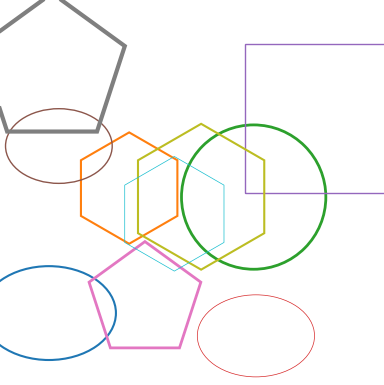[{"shape": "oval", "thickness": 1.5, "radius": 0.87, "center": [0.127, 0.187]}, {"shape": "hexagon", "thickness": 1.5, "radius": 0.72, "center": [0.335, 0.511]}, {"shape": "circle", "thickness": 2, "radius": 0.94, "center": [0.659, 0.488]}, {"shape": "oval", "thickness": 0.5, "radius": 0.76, "center": [0.665, 0.128]}, {"shape": "square", "thickness": 1, "radius": 0.97, "center": [0.829, 0.692]}, {"shape": "oval", "thickness": 1, "radius": 0.69, "center": [0.153, 0.621]}, {"shape": "pentagon", "thickness": 2, "radius": 0.76, "center": [0.376, 0.22]}, {"shape": "pentagon", "thickness": 3, "radius": 0.99, "center": [0.135, 0.819]}, {"shape": "hexagon", "thickness": 1.5, "radius": 0.95, "center": [0.522, 0.489]}, {"shape": "hexagon", "thickness": 0.5, "radius": 0.74, "center": [0.453, 0.445]}]